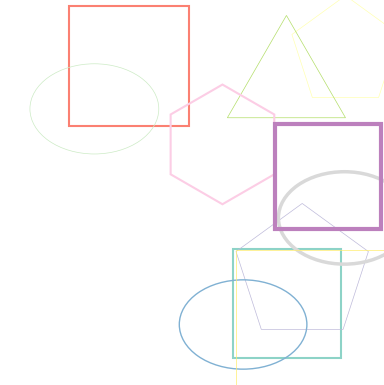[{"shape": "square", "thickness": 1.5, "radius": 0.7, "center": [0.745, 0.212]}, {"shape": "pentagon", "thickness": 0.5, "radius": 0.73, "center": [0.897, 0.865]}, {"shape": "pentagon", "thickness": 0.5, "radius": 0.9, "center": [0.785, 0.291]}, {"shape": "square", "thickness": 1.5, "radius": 0.78, "center": [0.336, 0.829]}, {"shape": "oval", "thickness": 1, "radius": 0.83, "center": [0.631, 0.157]}, {"shape": "triangle", "thickness": 0.5, "radius": 0.89, "center": [0.744, 0.783]}, {"shape": "hexagon", "thickness": 1.5, "radius": 0.78, "center": [0.578, 0.625]}, {"shape": "oval", "thickness": 2.5, "radius": 0.86, "center": [0.895, 0.434]}, {"shape": "square", "thickness": 3, "radius": 0.68, "center": [0.852, 0.542]}, {"shape": "oval", "thickness": 0.5, "radius": 0.84, "center": [0.245, 0.717]}, {"shape": "square", "thickness": 0.5, "radius": 0.98, "center": [0.808, 0.155]}]